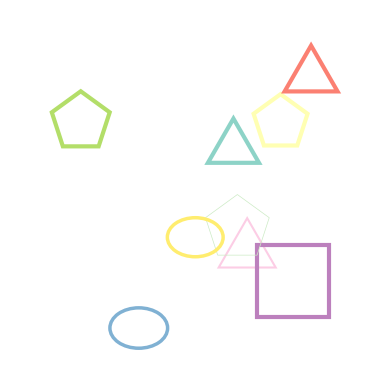[{"shape": "triangle", "thickness": 3, "radius": 0.38, "center": [0.606, 0.615]}, {"shape": "pentagon", "thickness": 3, "radius": 0.37, "center": [0.729, 0.682]}, {"shape": "triangle", "thickness": 3, "radius": 0.4, "center": [0.808, 0.802]}, {"shape": "oval", "thickness": 2.5, "radius": 0.37, "center": [0.36, 0.148]}, {"shape": "pentagon", "thickness": 3, "radius": 0.4, "center": [0.21, 0.684]}, {"shape": "triangle", "thickness": 1.5, "radius": 0.43, "center": [0.642, 0.348]}, {"shape": "square", "thickness": 3, "radius": 0.47, "center": [0.761, 0.27]}, {"shape": "pentagon", "thickness": 0.5, "radius": 0.44, "center": [0.617, 0.408]}, {"shape": "oval", "thickness": 2.5, "radius": 0.36, "center": [0.507, 0.384]}]